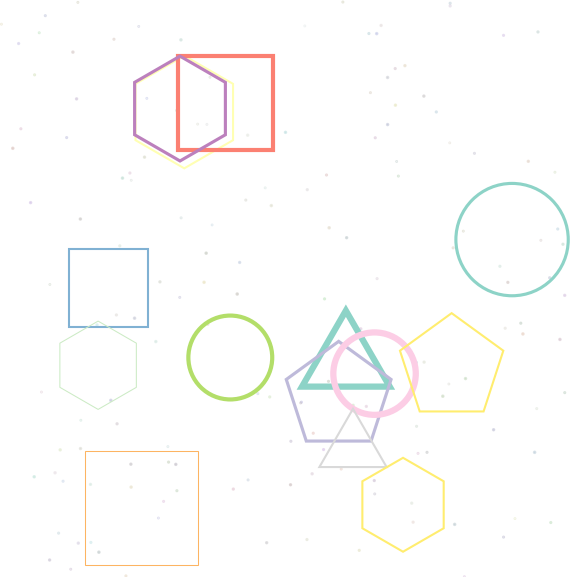[{"shape": "circle", "thickness": 1.5, "radius": 0.49, "center": [0.887, 0.584]}, {"shape": "triangle", "thickness": 3, "radius": 0.44, "center": [0.599, 0.373]}, {"shape": "hexagon", "thickness": 1, "radius": 0.49, "center": [0.319, 0.805]}, {"shape": "pentagon", "thickness": 1.5, "radius": 0.48, "center": [0.586, 0.313]}, {"shape": "square", "thickness": 2, "radius": 0.41, "center": [0.39, 0.821]}, {"shape": "square", "thickness": 1, "radius": 0.34, "center": [0.188, 0.5]}, {"shape": "square", "thickness": 0.5, "radius": 0.49, "center": [0.245, 0.119]}, {"shape": "circle", "thickness": 2, "radius": 0.36, "center": [0.399, 0.38]}, {"shape": "circle", "thickness": 3, "radius": 0.36, "center": [0.649, 0.352]}, {"shape": "triangle", "thickness": 1, "radius": 0.34, "center": [0.611, 0.224]}, {"shape": "hexagon", "thickness": 1.5, "radius": 0.45, "center": [0.312, 0.811]}, {"shape": "hexagon", "thickness": 0.5, "radius": 0.38, "center": [0.17, 0.367]}, {"shape": "pentagon", "thickness": 1, "radius": 0.47, "center": [0.782, 0.363]}, {"shape": "hexagon", "thickness": 1, "radius": 0.41, "center": [0.698, 0.125]}]